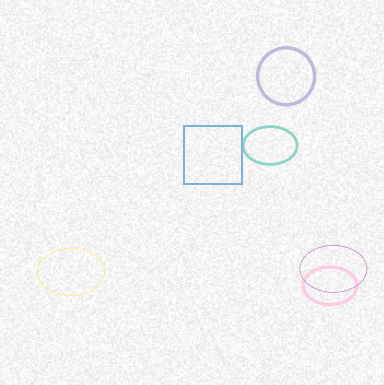[{"shape": "oval", "thickness": 2, "radius": 0.35, "center": [0.702, 0.622]}, {"shape": "circle", "thickness": 2.5, "radius": 0.37, "center": [0.743, 0.802]}, {"shape": "square", "thickness": 1.5, "radius": 0.38, "center": [0.553, 0.597]}, {"shape": "oval", "thickness": 2.5, "radius": 0.35, "center": [0.857, 0.258]}, {"shape": "oval", "thickness": 0.5, "radius": 0.44, "center": [0.866, 0.302]}, {"shape": "oval", "thickness": 0.5, "radius": 0.44, "center": [0.185, 0.294]}]